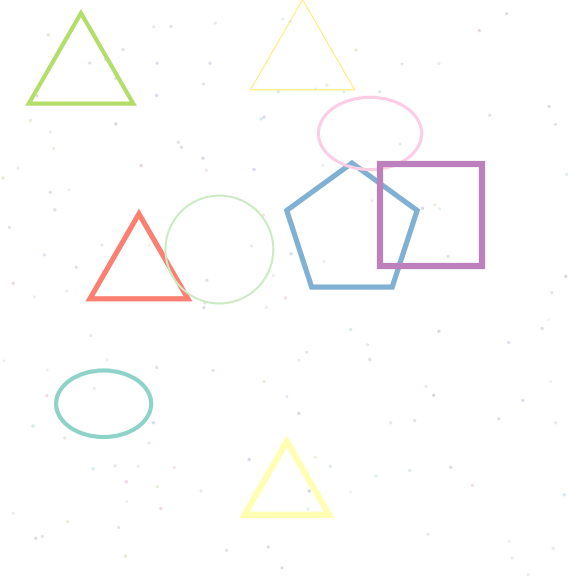[{"shape": "oval", "thickness": 2, "radius": 0.41, "center": [0.179, 0.3]}, {"shape": "triangle", "thickness": 3, "radius": 0.42, "center": [0.497, 0.15]}, {"shape": "triangle", "thickness": 2.5, "radius": 0.49, "center": [0.241, 0.531]}, {"shape": "pentagon", "thickness": 2.5, "radius": 0.59, "center": [0.609, 0.598]}, {"shape": "triangle", "thickness": 2, "radius": 0.52, "center": [0.14, 0.872]}, {"shape": "oval", "thickness": 1.5, "radius": 0.45, "center": [0.641, 0.768]}, {"shape": "square", "thickness": 3, "radius": 0.44, "center": [0.746, 0.626]}, {"shape": "circle", "thickness": 1, "radius": 0.47, "center": [0.38, 0.567]}, {"shape": "triangle", "thickness": 0.5, "radius": 0.52, "center": [0.524, 0.896]}]